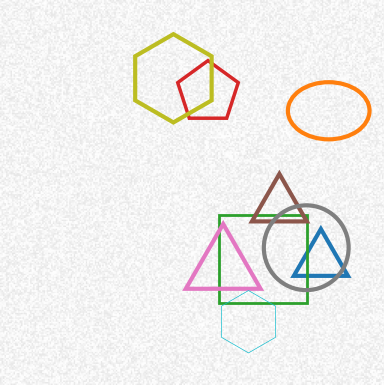[{"shape": "triangle", "thickness": 3, "radius": 0.41, "center": [0.833, 0.324]}, {"shape": "oval", "thickness": 3, "radius": 0.53, "center": [0.854, 0.712]}, {"shape": "square", "thickness": 2, "radius": 0.57, "center": [0.683, 0.326]}, {"shape": "pentagon", "thickness": 2.5, "radius": 0.41, "center": [0.54, 0.76]}, {"shape": "triangle", "thickness": 3, "radius": 0.41, "center": [0.726, 0.466]}, {"shape": "triangle", "thickness": 3, "radius": 0.56, "center": [0.58, 0.306]}, {"shape": "circle", "thickness": 3, "radius": 0.55, "center": [0.795, 0.357]}, {"shape": "hexagon", "thickness": 3, "radius": 0.57, "center": [0.45, 0.797]}, {"shape": "hexagon", "thickness": 0.5, "radius": 0.41, "center": [0.645, 0.164]}]